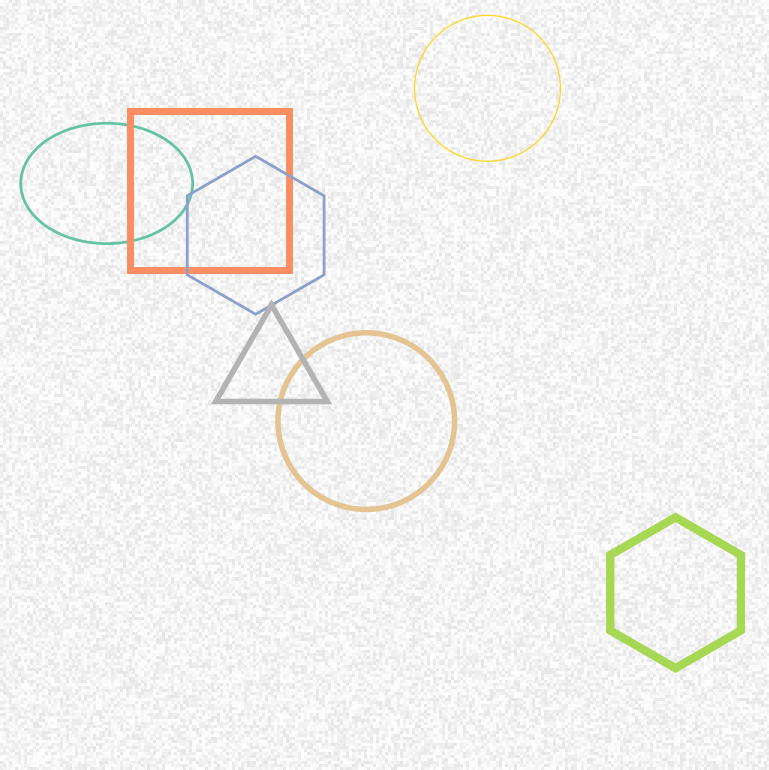[{"shape": "oval", "thickness": 1, "radius": 0.56, "center": [0.139, 0.762]}, {"shape": "square", "thickness": 2.5, "radius": 0.52, "center": [0.272, 0.752]}, {"shape": "hexagon", "thickness": 1, "radius": 0.51, "center": [0.332, 0.694]}, {"shape": "hexagon", "thickness": 3, "radius": 0.49, "center": [0.877, 0.23]}, {"shape": "circle", "thickness": 0.5, "radius": 0.47, "center": [0.633, 0.885]}, {"shape": "circle", "thickness": 2, "radius": 0.57, "center": [0.476, 0.453]}, {"shape": "triangle", "thickness": 2, "radius": 0.42, "center": [0.353, 0.52]}]